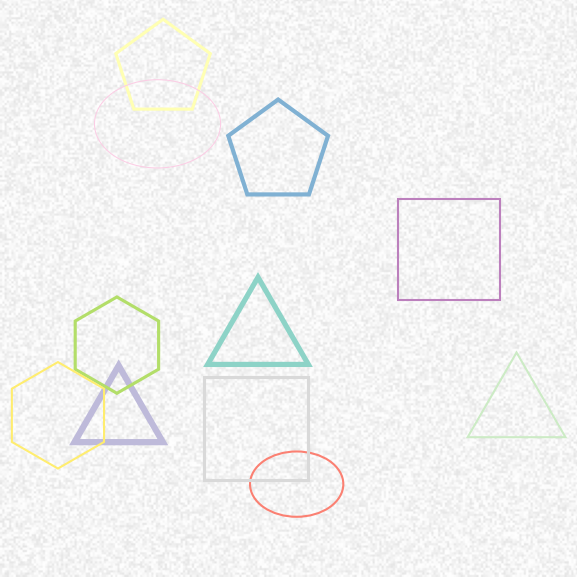[{"shape": "triangle", "thickness": 2.5, "radius": 0.5, "center": [0.447, 0.418]}, {"shape": "pentagon", "thickness": 1.5, "radius": 0.43, "center": [0.282, 0.88]}, {"shape": "triangle", "thickness": 3, "radius": 0.44, "center": [0.206, 0.278]}, {"shape": "oval", "thickness": 1, "radius": 0.4, "center": [0.514, 0.161]}, {"shape": "pentagon", "thickness": 2, "radius": 0.45, "center": [0.482, 0.736]}, {"shape": "hexagon", "thickness": 1.5, "radius": 0.42, "center": [0.202, 0.402]}, {"shape": "oval", "thickness": 0.5, "radius": 0.55, "center": [0.273, 0.785]}, {"shape": "square", "thickness": 1.5, "radius": 0.45, "center": [0.444, 0.257]}, {"shape": "square", "thickness": 1, "radius": 0.44, "center": [0.777, 0.567]}, {"shape": "triangle", "thickness": 1, "radius": 0.49, "center": [0.894, 0.291]}, {"shape": "hexagon", "thickness": 1, "radius": 0.46, "center": [0.1, 0.28]}]